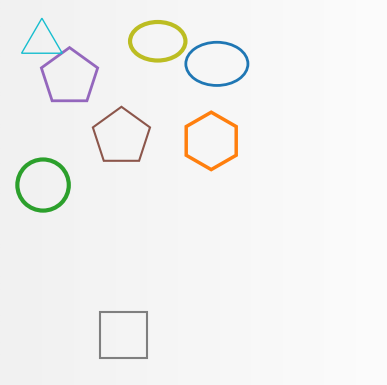[{"shape": "oval", "thickness": 2, "radius": 0.4, "center": [0.56, 0.834]}, {"shape": "hexagon", "thickness": 2.5, "radius": 0.37, "center": [0.545, 0.634]}, {"shape": "circle", "thickness": 3, "radius": 0.33, "center": [0.111, 0.519]}, {"shape": "pentagon", "thickness": 2, "radius": 0.38, "center": [0.179, 0.8]}, {"shape": "pentagon", "thickness": 1.5, "radius": 0.39, "center": [0.313, 0.645]}, {"shape": "square", "thickness": 1.5, "radius": 0.3, "center": [0.319, 0.13]}, {"shape": "oval", "thickness": 3, "radius": 0.36, "center": [0.407, 0.893]}, {"shape": "triangle", "thickness": 1, "radius": 0.3, "center": [0.108, 0.892]}]